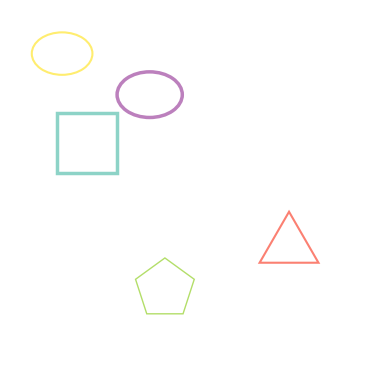[{"shape": "square", "thickness": 2.5, "radius": 0.39, "center": [0.226, 0.629]}, {"shape": "triangle", "thickness": 1.5, "radius": 0.44, "center": [0.751, 0.362]}, {"shape": "pentagon", "thickness": 1, "radius": 0.4, "center": [0.428, 0.25]}, {"shape": "oval", "thickness": 2.5, "radius": 0.42, "center": [0.389, 0.754]}, {"shape": "oval", "thickness": 1.5, "radius": 0.39, "center": [0.161, 0.861]}]